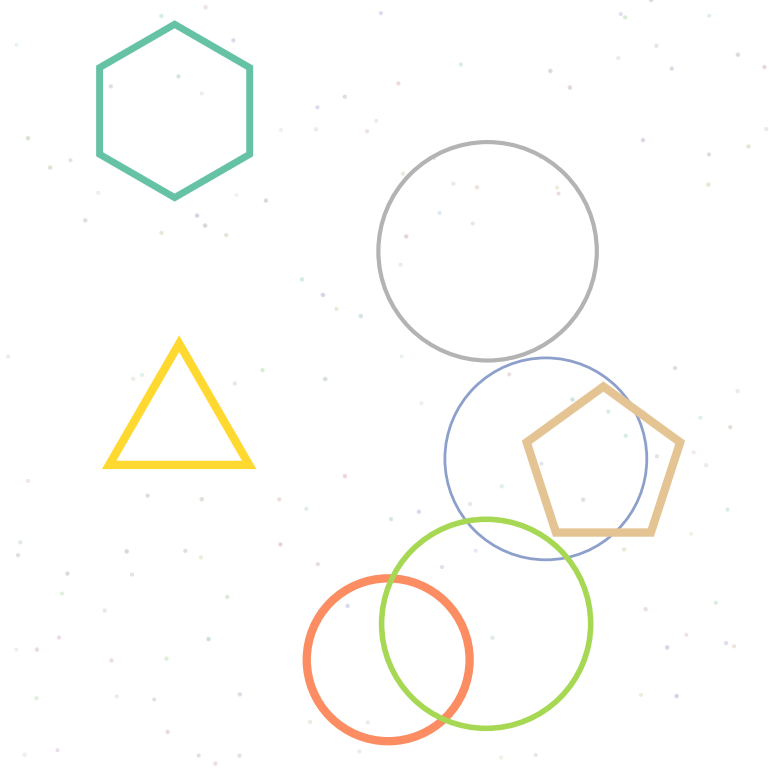[{"shape": "hexagon", "thickness": 2.5, "radius": 0.56, "center": [0.227, 0.856]}, {"shape": "circle", "thickness": 3, "radius": 0.53, "center": [0.504, 0.143]}, {"shape": "circle", "thickness": 1, "radius": 0.66, "center": [0.709, 0.404]}, {"shape": "circle", "thickness": 2, "radius": 0.68, "center": [0.631, 0.19]}, {"shape": "triangle", "thickness": 3, "radius": 0.53, "center": [0.233, 0.449]}, {"shape": "pentagon", "thickness": 3, "radius": 0.52, "center": [0.784, 0.393]}, {"shape": "circle", "thickness": 1.5, "radius": 0.71, "center": [0.633, 0.674]}]